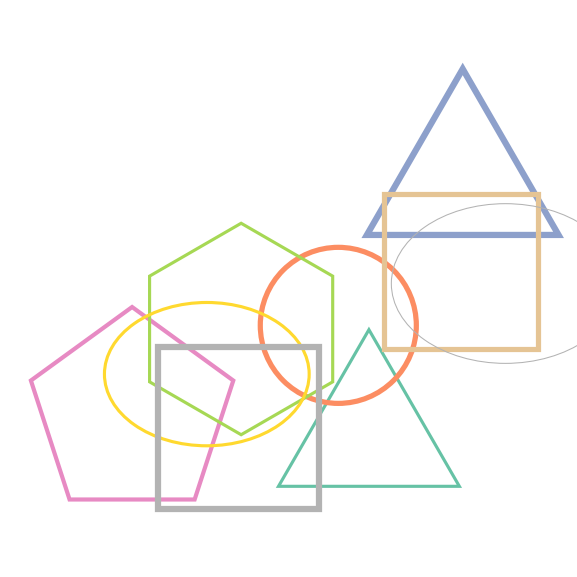[{"shape": "triangle", "thickness": 1.5, "radius": 0.9, "center": [0.639, 0.247]}, {"shape": "circle", "thickness": 2.5, "radius": 0.68, "center": [0.586, 0.436]}, {"shape": "triangle", "thickness": 3, "radius": 0.96, "center": [0.801, 0.688]}, {"shape": "pentagon", "thickness": 2, "radius": 0.92, "center": [0.229, 0.283]}, {"shape": "hexagon", "thickness": 1.5, "radius": 0.92, "center": [0.418, 0.429]}, {"shape": "oval", "thickness": 1.5, "radius": 0.89, "center": [0.358, 0.351]}, {"shape": "square", "thickness": 2.5, "radius": 0.67, "center": [0.798, 0.53]}, {"shape": "square", "thickness": 3, "radius": 0.7, "center": [0.413, 0.258]}, {"shape": "oval", "thickness": 0.5, "radius": 0.99, "center": [0.875, 0.508]}]